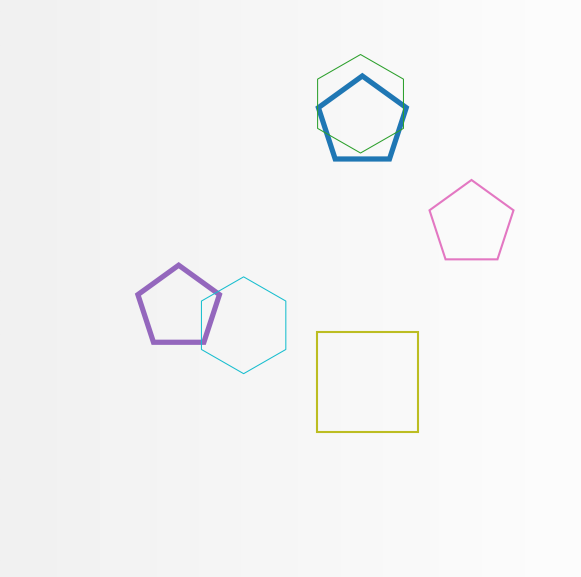[{"shape": "pentagon", "thickness": 2.5, "radius": 0.4, "center": [0.623, 0.788]}, {"shape": "hexagon", "thickness": 0.5, "radius": 0.43, "center": [0.62, 0.819]}, {"shape": "pentagon", "thickness": 2.5, "radius": 0.37, "center": [0.307, 0.466]}, {"shape": "pentagon", "thickness": 1, "radius": 0.38, "center": [0.811, 0.612]}, {"shape": "square", "thickness": 1, "radius": 0.43, "center": [0.633, 0.338]}, {"shape": "hexagon", "thickness": 0.5, "radius": 0.42, "center": [0.419, 0.436]}]